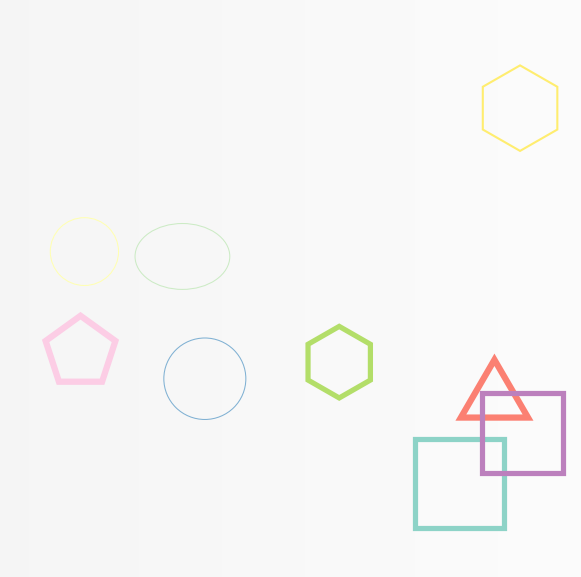[{"shape": "square", "thickness": 2.5, "radius": 0.39, "center": [0.791, 0.162]}, {"shape": "circle", "thickness": 0.5, "radius": 0.29, "center": [0.145, 0.563]}, {"shape": "triangle", "thickness": 3, "radius": 0.33, "center": [0.851, 0.309]}, {"shape": "circle", "thickness": 0.5, "radius": 0.35, "center": [0.352, 0.343]}, {"shape": "hexagon", "thickness": 2.5, "radius": 0.31, "center": [0.584, 0.372]}, {"shape": "pentagon", "thickness": 3, "radius": 0.32, "center": [0.139, 0.389]}, {"shape": "square", "thickness": 2.5, "radius": 0.35, "center": [0.899, 0.25]}, {"shape": "oval", "thickness": 0.5, "radius": 0.41, "center": [0.314, 0.555]}, {"shape": "hexagon", "thickness": 1, "radius": 0.37, "center": [0.895, 0.812]}]